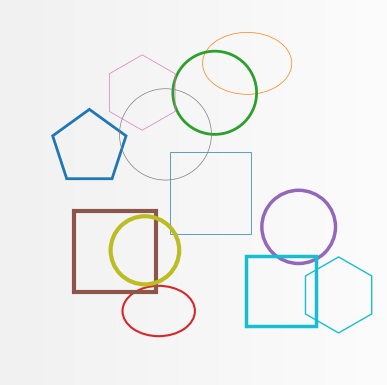[{"shape": "pentagon", "thickness": 2, "radius": 0.5, "center": [0.231, 0.616]}, {"shape": "square", "thickness": 0.5, "radius": 0.53, "center": [0.543, 0.499]}, {"shape": "oval", "thickness": 0.5, "radius": 0.58, "center": [0.638, 0.835]}, {"shape": "circle", "thickness": 2, "radius": 0.54, "center": [0.554, 0.759]}, {"shape": "oval", "thickness": 1.5, "radius": 0.47, "center": [0.41, 0.192]}, {"shape": "circle", "thickness": 2.5, "radius": 0.48, "center": [0.771, 0.411]}, {"shape": "square", "thickness": 3, "radius": 0.53, "center": [0.298, 0.346]}, {"shape": "hexagon", "thickness": 0.5, "radius": 0.49, "center": [0.367, 0.76]}, {"shape": "circle", "thickness": 0.5, "radius": 0.59, "center": [0.427, 0.651]}, {"shape": "circle", "thickness": 3, "radius": 0.44, "center": [0.374, 0.35]}, {"shape": "hexagon", "thickness": 1, "radius": 0.49, "center": [0.874, 0.234]}, {"shape": "square", "thickness": 2.5, "radius": 0.45, "center": [0.724, 0.244]}]